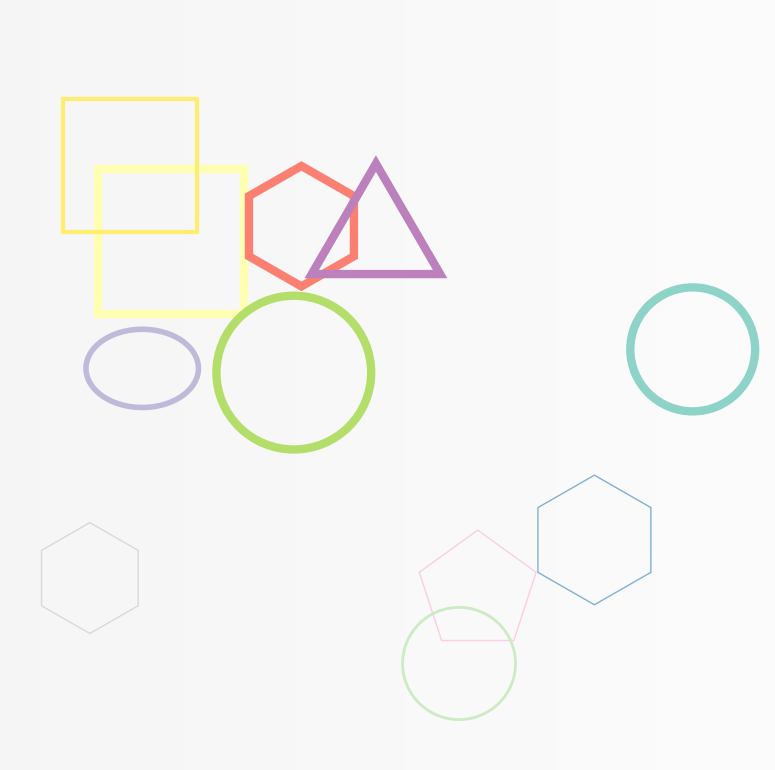[{"shape": "circle", "thickness": 3, "radius": 0.4, "center": [0.894, 0.546]}, {"shape": "square", "thickness": 3, "radius": 0.47, "center": [0.221, 0.686]}, {"shape": "oval", "thickness": 2, "radius": 0.36, "center": [0.183, 0.522]}, {"shape": "hexagon", "thickness": 3, "radius": 0.39, "center": [0.389, 0.706]}, {"shape": "hexagon", "thickness": 0.5, "radius": 0.42, "center": [0.767, 0.299]}, {"shape": "circle", "thickness": 3, "radius": 0.5, "center": [0.379, 0.516]}, {"shape": "pentagon", "thickness": 0.5, "radius": 0.4, "center": [0.616, 0.232]}, {"shape": "hexagon", "thickness": 0.5, "radius": 0.36, "center": [0.116, 0.249]}, {"shape": "triangle", "thickness": 3, "radius": 0.48, "center": [0.485, 0.692]}, {"shape": "circle", "thickness": 1, "radius": 0.36, "center": [0.592, 0.138]}, {"shape": "square", "thickness": 1.5, "radius": 0.43, "center": [0.168, 0.785]}]